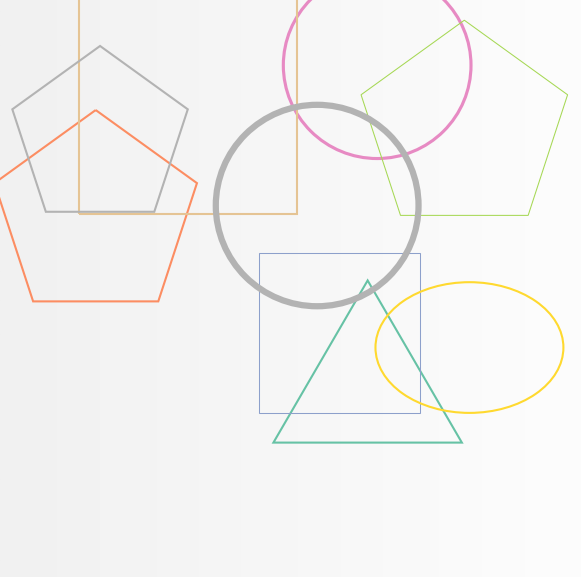[{"shape": "triangle", "thickness": 1, "radius": 0.94, "center": [0.632, 0.326]}, {"shape": "pentagon", "thickness": 1, "radius": 0.92, "center": [0.165, 0.625]}, {"shape": "square", "thickness": 0.5, "radius": 0.69, "center": [0.583, 0.423]}, {"shape": "circle", "thickness": 1.5, "radius": 0.81, "center": [0.649, 0.886]}, {"shape": "pentagon", "thickness": 0.5, "radius": 0.93, "center": [0.799, 0.777]}, {"shape": "oval", "thickness": 1, "radius": 0.81, "center": [0.808, 0.397]}, {"shape": "square", "thickness": 1, "radius": 0.94, "center": [0.324, 0.816]}, {"shape": "circle", "thickness": 3, "radius": 0.87, "center": [0.546, 0.643]}, {"shape": "pentagon", "thickness": 1, "radius": 0.79, "center": [0.172, 0.761]}]